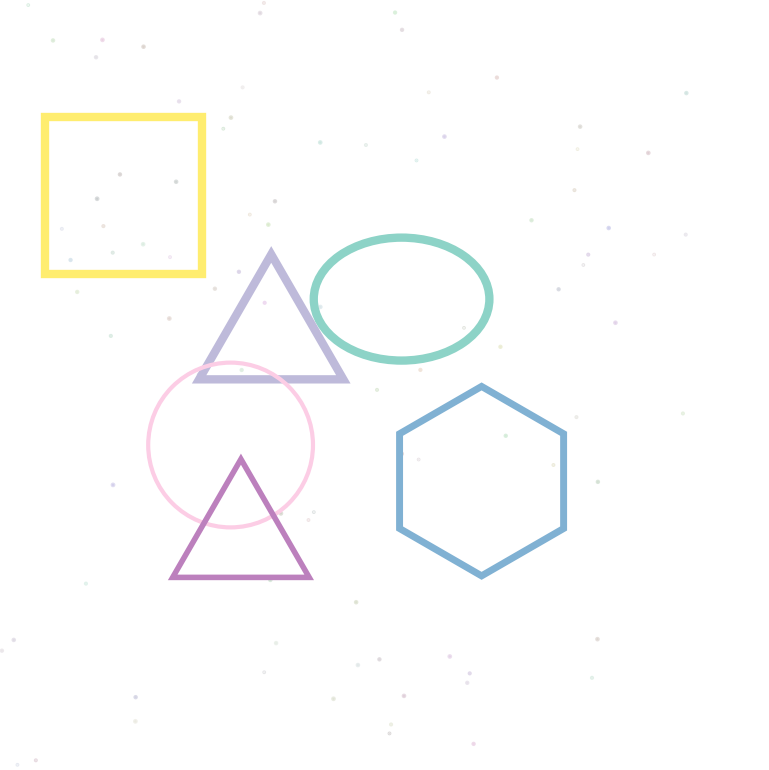[{"shape": "oval", "thickness": 3, "radius": 0.57, "center": [0.522, 0.612]}, {"shape": "triangle", "thickness": 3, "radius": 0.54, "center": [0.352, 0.561]}, {"shape": "hexagon", "thickness": 2.5, "radius": 0.62, "center": [0.625, 0.375]}, {"shape": "circle", "thickness": 1.5, "radius": 0.53, "center": [0.299, 0.422]}, {"shape": "triangle", "thickness": 2, "radius": 0.51, "center": [0.313, 0.301]}, {"shape": "square", "thickness": 3, "radius": 0.51, "center": [0.16, 0.746]}]